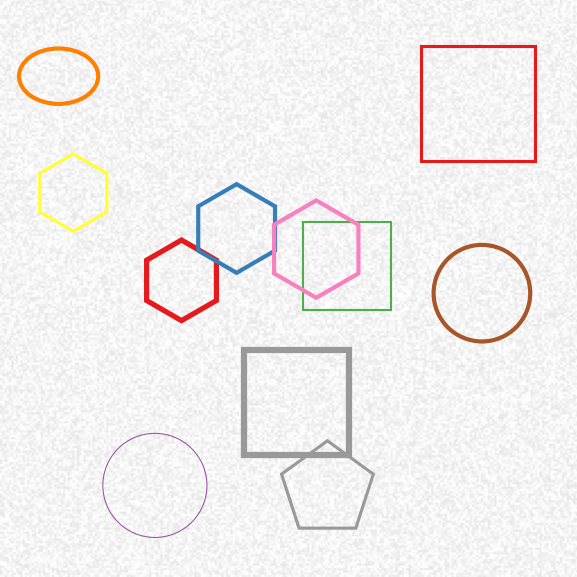[{"shape": "square", "thickness": 1.5, "radius": 0.49, "center": [0.828, 0.82]}, {"shape": "hexagon", "thickness": 2.5, "radius": 0.35, "center": [0.314, 0.514]}, {"shape": "hexagon", "thickness": 2, "radius": 0.38, "center": [0.41, 0.603]}, {"shape": "square", "thickness": 1, "radius": 0.38, "center": [0.6, 0.539]}, {"shape": "circle", "thickness": 0.5, "radius": 0.45, "center": [0.268, 0.159]}, {"shape": "oval", "thickness": 2, "radius": 0.34, "center": [0.102, 0.867]}, {"shape": "hexagon", "thickness": 1.5, "radius": 0.33, "center": [0.127, 0.666]}, {"shape": "circle", "thickness": 2, "radius": 0.42, "center": [0.834, 0.491]}, {"shape": "hexagon", "thickness": 2, "radius": 0.42, "center": [0.548, 0.568]}, {"shape": "square", "thickness": 3, "radius": 0.45, "center": [0.514, 0.303]}, {"shape": "pentagon", "thickness": 1.5, "radius": 0.42, "center": [0.567, 0.152]}]